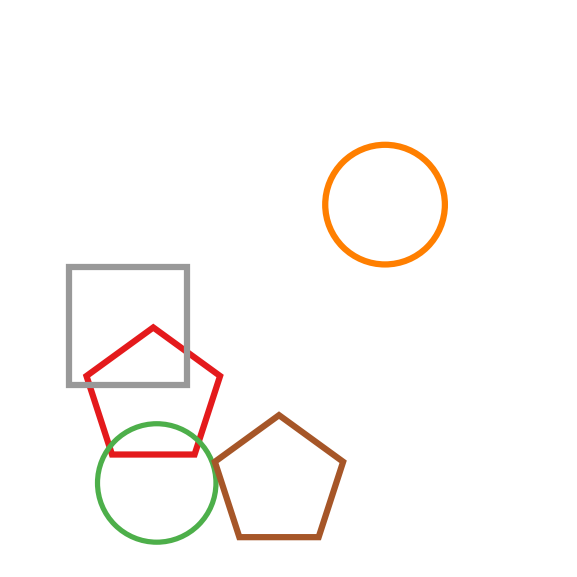[{"shape": "pentagon", "thickness": 3, "radius": 0.61, "center": [0.265, 0.31]}, {"shape": "circle", "thickness": 2.5, "radius": 0.51, "center": [0.271, 0.163]}, {"shape": "circle", "thickness": 3, "radius": 0.52, "center": [0.667, 0.645]}, {"shape": "pentagon", "thickness": 3, "radius": 0.58, "center": [0.483, 0.163]}, {"shape": "square", "thickness": 3, "radius": 0.51, "center": [0.222, 0.434]}]